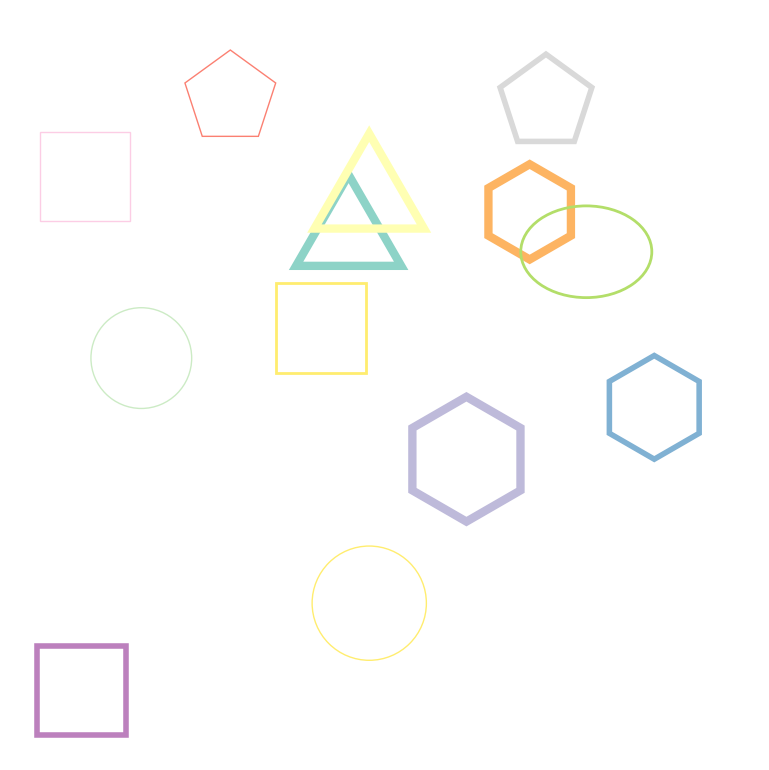[{"shape": "triangle", "thickness": 3, "radius": 0.39, "center": [0.453, 0.694]}, {"shape": "triangle", "thickness": 3, "radius": 0.41, "center": [0.479, 0.744]}, {"shape": "hexagon", "thickness": 3, "radius": 0.41, "center": [0.606, 0.404]}, {"shape": "pentagon", "thickness": 0.5, "radius": 0.31, "center": [0.299, 0.873]}, {"shape": "hexagon", "thickness": 2, "radius": 0.34, "center": [0.85, 0.471]}, {"shape": "hexagon", "thickness": 3, "radius": 0.31, "center": [0.688, 0.725]}, {"shape": "oval", "thickness": 1, "radius": 0.43, "center": [0.761, 0.673]}, {"shape": "square", "thickness": 0.5, "radius": 0.29, "center": [0.11, 0.771]}, {"shape": "pentagon", "thickness": 2, "radius": 0.31, "center": [0.709, 0.867]}, {"shape": "square", "thickness": 2, "radius": 0.29, "center": [0.106, 0.104]}, {"shape": "circle", "thickness": 0.5, "radius": 0.33, "center": [0.184, 0.535]}, {"shape": "square", "thickness": 1, "radius": 0.29, "center": [0.417, 0.574]}, {"shape": "circle", "thickness": 0.5, "radius": 0.37, "center": [0.48, 0.217]}]